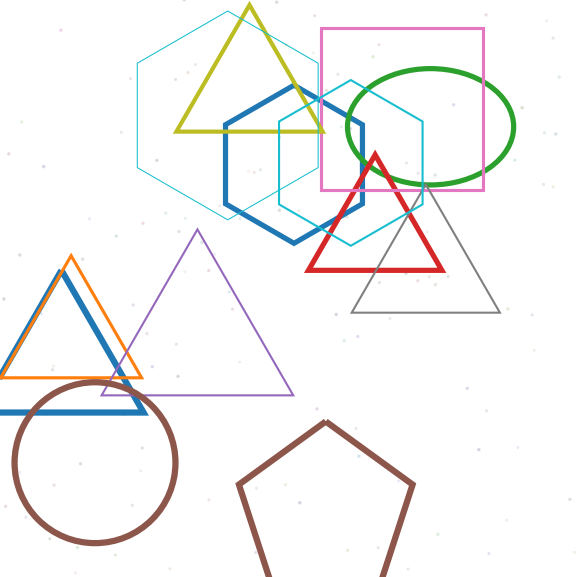[{"shape": "hexagon", "thickness": 2.5, "radius": 0.68, "center": [0.509, 0.715]}, {"shape": "triangle", "thickness": 3, "radius": 0.82, "center": [0.106, 0.367]}, {"shape": "triangle", "thickness": 1.5, "radius": 0.7, "center": [0.123, 0.415]}, {"shape": "oval", "thickness": 2.5, "radius": 0.72, "center": [0.746, 0.78]}, {"shape": "triangle", "thickness": 2.5, "radius": 0.67, "center": [0.65, 0.598]}, {"shape": "triangle", "thickness": 1, "radius": 0.96, "center": [0.342, 0.41]}, {"shape": "pentagon", "thickness": 3, "radius": 0.79, "center": [0.564, 0.111]}, {"shape": "circle", "thickness": 3, "radius": 0.7, "center": [0.165, 0.198]}, {"shape": "square", "thickness": 1.5, "radius": 0.7, "center": [0.696, 0.81]}, {"shape": "triangle", "thickness": 1, "radius": 0.74, "center": [0.737, 0.532]}, {"shape": "triangle", "thickness": 2, "radius": 0.73, "center": [0.432, 0.844]}, {"shape": "hexagon", "thickness": 1, "radius": 0.72, "center": [0.607, 0.717]}, {"shape": "hexagon", "thickness": 0.5, "radius": 0.9, "center": [0.394, 0.799]}]